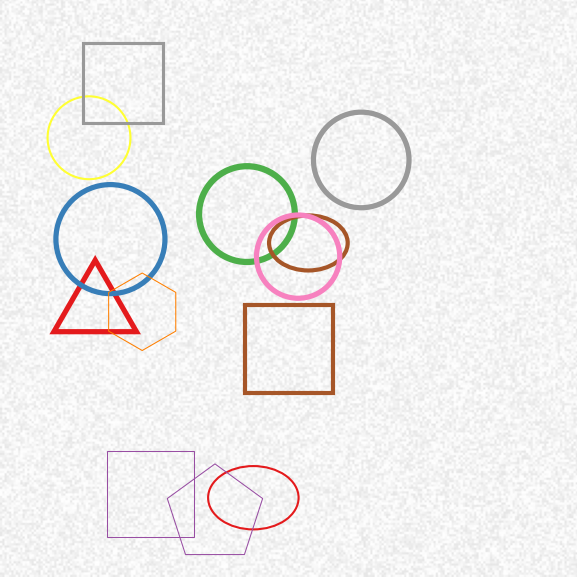[{"shape": "oval", "thickness": 1, "radius": 0.39, "center": [0.439, 0.137]}, {"shape": "triangle", "thickness": 2.5, "radius": 0.41, "center": [0.165, 0.466]}, {"shape": "circle", "thickness": 2.5, "radius": 0.47, "center": [0.191, 0.585]}, {"shape": "circle", "thickness": 3, "radius": 0.41, "center": [0.428, 0.628]}, {"shape": "square", "thickness": 0.5, "radius": 0.37, "center": [0.26, 0.144]}, {"shape": "pentagon", "thickness": 0.5, "radius": 0.43, "center": [0.372, 0.109]}, {"shape": "hexagon", "thickness": 0.5, "radius": 0.34, "center": [0.246, 0.459]}, {"shape": "circle", "thickness": 1, "radius": 0.36, "center": [0.154, 0.761]}, {"shape": "square", "thickness": 2, "radius": 0.38, "center": [0.5, 0.395]}, {"shape": "oval", "thickness": 2, "radius": 0.34, "center": [0.534, 0.578]}, {"shape": "circle", "thickness": 2.5, "radius": 0.36, "center": [0.516, 0.555]}, {"shape": "circle", "thickness": 2.5, "radius": 0.41, "center": [0.626, 0.722]}, {"shape": "square", "thickness": 1.5, "radius": 0.35, "center": [0.212, 0.856]}]